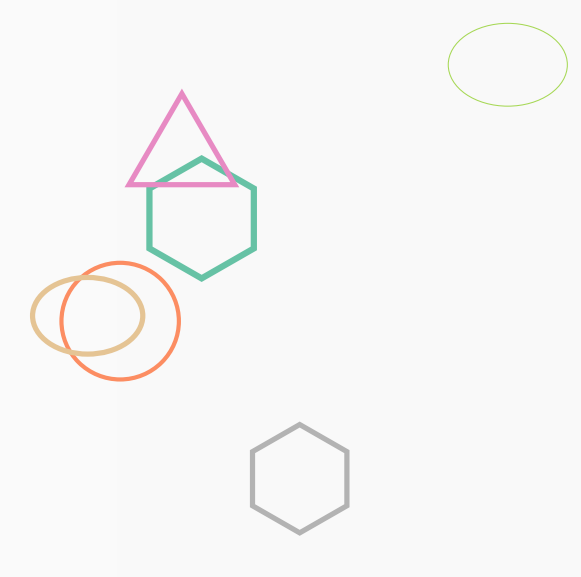[{"shape": "hexagon", "thickness": 3, "radius": 0.52, "center": [0.347, 0.621]}, {"shape": "circle", "thickness": 2, "radius": 0.51, "center": [0.207, 0.443]}, {"shape": "triangle", "thickness": 2.5, "radius": 0.52, "center": [0.313, 0.732]}, {"shape": "oval", "thickness": 0.5, "radius": 0.51, "center": [0.874, 0.887]}, {"shape": "oval", "thickness": 2.5, "radius": 0.47, "center": [0.151, 0.452]}, {"shape": "hexagon", "thickness": 2.5, "radius": 0.47, "center": [0.516, 0.17]}]